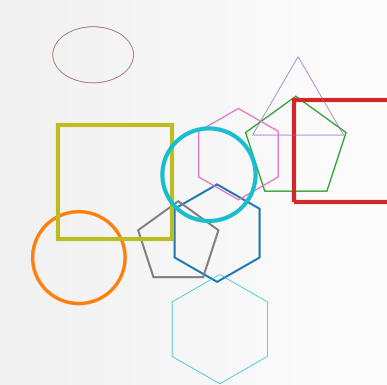[{"shape": "hexagon", "thickness": 1.5, "radius": 0.63, "center": [0.56, 0.394]}, {"shape": "circle", "thickness": 2.5, "radius": 0.6, "center": [0.204, 0.331]}, {"shape": "pentagon", "thickness": 1, "radius": 0.68, "center": [0.763, 0.614]}, {"shape": "square", "thickness": 3, "radius": 0.66, "center": [0.891, 0.608]}, {"shape": "triangle", "thickness": 0.5, "radius": 0.68, "center": [0.769, 0.717]}, {"shape": "oval", "thickness": 0.5, "radius": 0.52, "center": [0.24, 0.858]}, {"shape": "hexagon", "thickness": 1, "radius": 0.59, "center": [0.615, 0.6]}, {"shape": "pentagon", "thickness": 1.5, "radius": 0.54, "center": [0.46, 0.368]}, {"shape": "square", "thickness": 3, "radius": 0.74, "center": [0.297, 0.527]}, {"shape": "circle", "thickness": 3, "radius": 0.6, "center": [0.539, 0.546]}, {"shape": "hexagon", "thickness": 0.5, "radius": 0.71, "center": [0.567, 0.145]}]